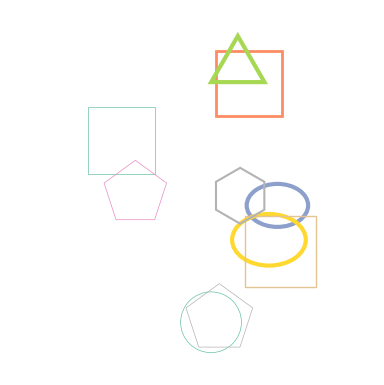[{"shape": "square", "thickness": 0.5, "radius": 0.44, "center": [0.316, 0.635]}, {"shape": "circle", "thickness": 0.5, "radius": 0.39, "center": [0.548, 0.163]}, {"shape": "square", "thickness": 2, "radius": 0.43, "center": [0.646, 0.783]}, {"shape": "oval", "thickness": 3, "radius": 0.4, "center": [0.721, 0.467]}, {"shape": "pentagon", "thickness": 0.5, "radius": 0.43, "center": [0.351, 0.498]}, {"shape": "triangle", "thickness": 3, "radius": 0.4, "center": [0.618, 0.827]}, {"shape": "oval", "thickness": 3, "radius": 0.48, "center": [0.699, 0.377]}, {"shape": "square", "thickness": 1, "radius": 0.46, "center": [0.729, 0.347]}, {"shape": "pentagon", "thickness": 0.5, "radius": 0.46, "center": [0.57, 0.172]}, {"shape": "hexagon", "thickness": 1.5, "radius": 0.36, "center": [0.624, 0.492]}]